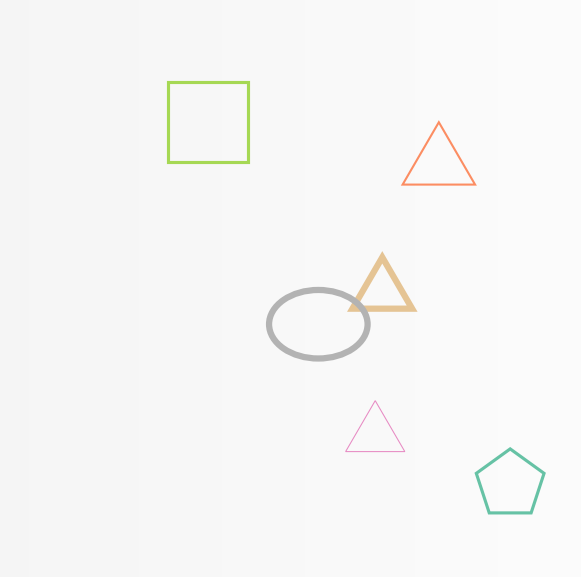[{"shape": "pentagon", "thickness": 1.5, "radius": 0.31, "center": [0.878, 0.161]}, {"shape": "triangle", "thickness": 1, "radius": 0.36, "center": [0.755, 0.715]}, {"shape": "triangle", "thickness": 0.5, "radius": 0.29, "center": [0.646, 0.247]}, {"shape": "square", "thickness": 1.5, "radius": 0.35, "center": [0.358, 0.787]}, {"shape": "triangle", "thickness": 3, "radius": 0.3, "center": [0.658, 0.494]}, {"shape": "oval", "thickness": 3, "radius": 0.42, "center": [0.548, 0.438]}]